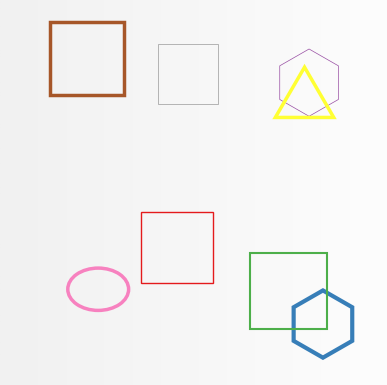[{"shape": "square", "thickness": 1, "radius": 0.47, "center": [0.457, 0.357]}, {"shape": "hexagon", "thickness": 3, "radius": 0.44, "center": [0.833, 0.158]}, {"shape": "square", "thickness": 1.5, "radius": 0.5, "center": [0.743, 0.244]}, {"shape": "hexagon", "thickness": 0.5, "radius": 0.44, "center": [0.798, 0.785]}, {"shape": "triangle", "thickness": 2.5, "radius": 0.44, "center": [0.786, 0.738]}, {"shape": "square", "thickness": 2.5, "radius": 0.48, "center": [0.224, 0.849]}, {"shape": "oval", "thickness": 2.5, "radius": 0.39, "center": [0.253, 0.249]}, {"shape": "square", "thickness": 0.5, "radius": 0.39, "center": [0.485, 0.807]}]